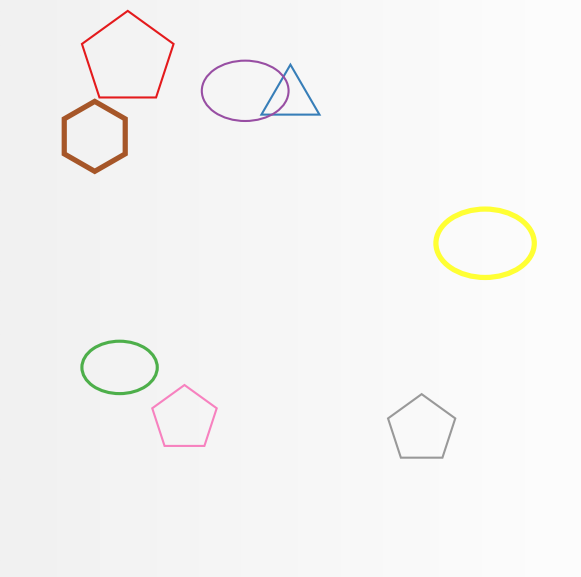[{"shape": "pentagon", "thickness": 1, "radius": 0.41, "center": [0.22, 0.897]}, {"shape": "triangle", "thickness": 1, "radius": 0.29, "center": [0.5, 0.83]}, {"shape": "oval", "thickness": 1.5, "radius": 0.32, "center": [0.206, 0.363]}, {"shape": "oval", "thickness": 1, "radius": 0.37, "center": [0.422, 0.842]}, {"shape": "oval", "thickness": 2.5, "radius": 0.42, "center": [0.835, 0.578]}, {"shape": "hexagon", "thickness": 2.5, "radius": 0.3, "center": [0.163, 0.763]}, {"shape": "pentagon", "thickness": 1, "radius": 0.29, "center": [0.317, 0.274]}, {"shape": "pentagon", "thickness": 1, "radius": 0.3, "center": [0.725, 0.256]}]